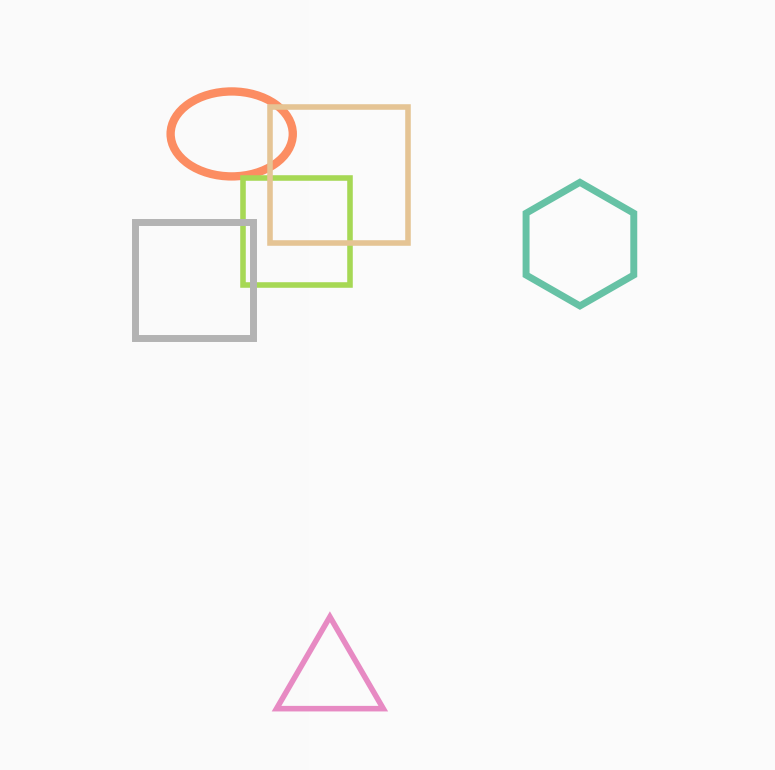[{"shape": "hexagon", "thickness": 2.5, "radius": 0.4, "center": [0.748, 0.683]}, {"shape": "oval", "thickness": 3, "radius": 0.39, "center": [0.299, 0.826]}, {"shape": "triangle", "thickness": 2, "radius": 0.4, "center": [0.426, 0.119]}, {"shape": "square", "thickness": 2, "radius": 0.35, "center": [0.383, 0.699]}, {"shape": "square", "thickness": 2, "radius": 0.44, "center": [0.437, 0.773]}, {"shape": "square", "thickness": 2.5, "radius": 0.38, "center": [0.25, 0.636]}]